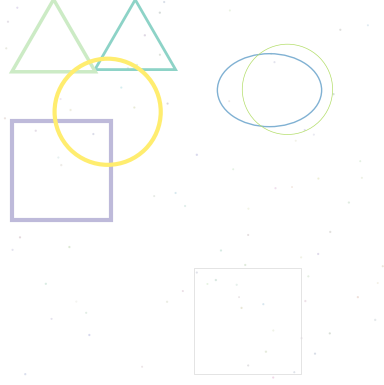[{"shape": "triangle", "thickness": 2, "radius": 0.6, "center": [0.351, 0.88]}, {"shape": "square", "thickness": 3, "radius": 0.64, "center": [0.16, 0.556]}, {"shape": "oval", "thickness": 1, "radius": 0.68, "center": [0.7, 0.766]}, {"shape": "circle", "thickness": 0.5, "radius": 0.59, "center": [0.747, 0.768]}, {"shape": "square", "thickness": 0.5, "radius": 0.69, "center": [0.643, 0.165]}, {"shape": "triangle", "thickness": 2.5, "radius": 0.63, "center": [0.139, 0.876]}, {"shape": "circle", "thickness": 3, "radius": 0.69, "center": [0.28, 0.71]}]